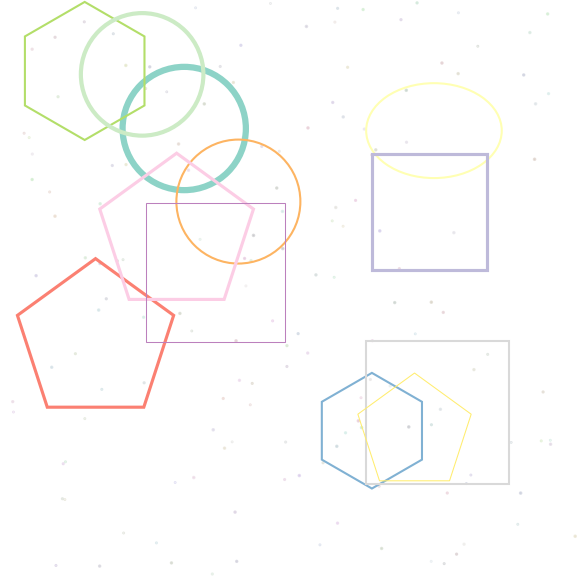[{"shape": "circle", "thickness": 3, "radius": 0.53, "center": [0.319, 0.777]}, {"shape": "oval", "thickness": 1, "radius": 0.59, "center": [0.751, 0.773]}, {"shape": "square", "thickness": 1.5, "radius": 0.5, "center": [0.744, 0.632]}, {"shape": "pentagon", "thickness": 1.5, "radius": 0.71, "center": [0.165, 0.409]}, {"shape": "hexagon", "thickness": 1, "radius": 0.5, "center": [0.644, 0.253]}, {"shape": "circle", "thickness": 1, "radius": 0.54, "center": [0.413, 0.65]}, {"shape": "hexagon", "thickness": 1, "radius": 0.6, "center": [0.147, 0.876]}, {"shape": "pentagon", "thickness": 1.5, "radius": 0.7, "center": [0.306, 0.594]}, {"shape": "square", "thickness": 1, "radius": 0.62, "center": [0.758, 0.285]}, {"shape": "square", "thickness": 0.5, "radius": 0.6, "center": [0.373, 0.527]}, {"shape": "circle", "thickness": 2, "radius": 0.53, "center": [0.246, 0.87]}, {"shape": "pentagon", "thickness": 0.5, "radius": 0.52, "center": [0.718, 0.25]}]